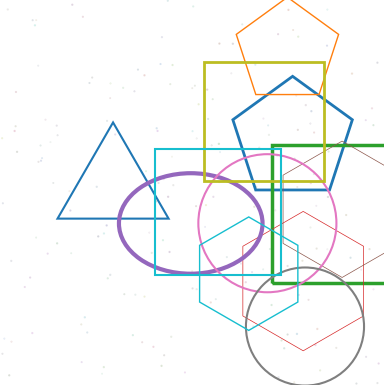[{"shape": "pentagon", "thickness": 2, "radius": 0.82, "center": [0.76, 0.639]}, {"shape": "triangle", "thickness": 1.5, "radius": 0.83, "center": [0.294, 0.515]}, {"shape": "pentagon", "thickness": 1, "radius": 0.7, "center": [0.747, 0.867]}, {"shape": "square", "thickness": 2.5, "radius": 0.9, "center": [0.885, 0.445]}, {"shape": "hexagon", "thickness": 0.5, "radius": 0.91, "center": [0.788, 0.27]}, {"shape": "oval", "thickness": 3, "radius": 0.93, "center": [0.495, 0.42]}, {"shape": "hexagon", "thickness": 0.5, "radius": 0.89, "center": [0.889, 0.456]}, {"shape": "circle", "thickness": 1.5, "radius": 0.9, "center": [0.694, 0.42]}, {"shape": "circle", "thickness": 1.5, "radius": 0.77, "center": [0.792, 0.152]}, {"shape": "square", "thickness": 2, "radius": 0.77, "center": [0.686, 0.684]}, {"shape": "square", "thickness": 1.5, "radius": 0.82, "center": [0.567, 0.448]}, {"shape": "hexagon", "thickness": 1, "radius": 0.74, "center": [0.646, 0.289]}]